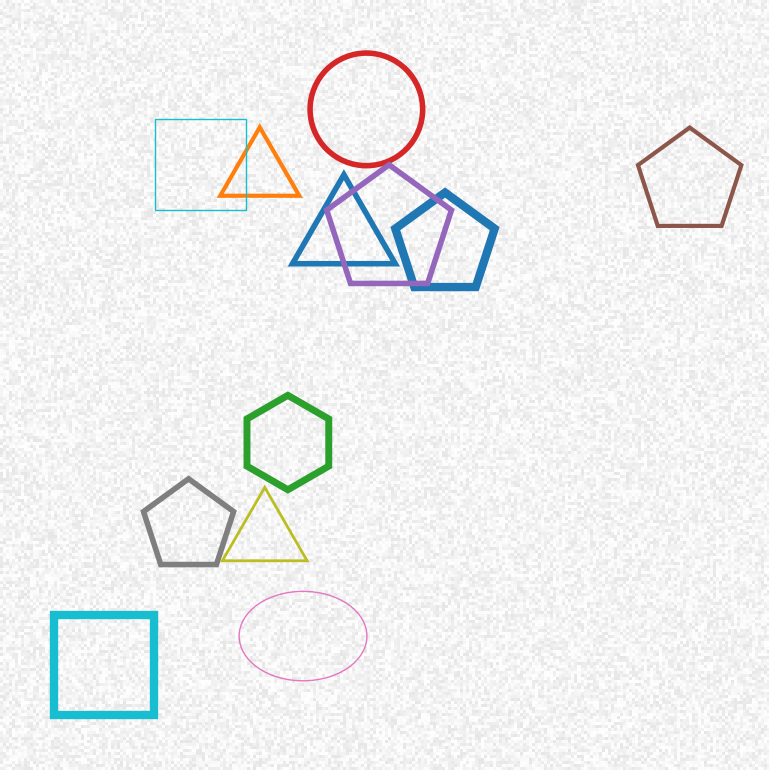[{"shape": "triangle", "thickness": 2, "radius": 0.39, "center": [0.447, 0.696]}, {"shape": "pentagon", "thickness": 3, "radius": 0.34, "center": [0.578, 0.682]}, {"shape": "triangle", "thickness": 1.5, "radius": 0.3, "center": [0.337, 0.775]}, {"shape": "hexagon", "thickness": 2.5, "radius": 0.31, "center": [0.374, 0.425]}, {"shape": "circle", "thickness": 2, "radius": 0.37, "center": [0.476, 0.858]}, {"shape": "pentagon", "thickness": 2, "radius": 0.43, "center": [0.505, 0.701]}, {"shape": "pentagon", "thickness": 1.5, "radius": 0.35, "center": [0.896, 0.764]}, {"shape": "oval", "thickness": 0.5, "radius": 0.41, "center": [0.394, 0.174]}, {"shape": "pentagon", "thickness": 2, "radius": 0.31, "center": [0.245, 0.317]}, {"shape": "triangle", "thickness": 1, "radius": 0.32, "center": [0.344, 0.303]}, {"shape": "square", "thickness": 0.5, "radius": 0.29, "center": [0.26, 0.787]}, {"shape": "square", "thickness": 3, "radius": 0.33, "center": [0.135, 0.136]}]